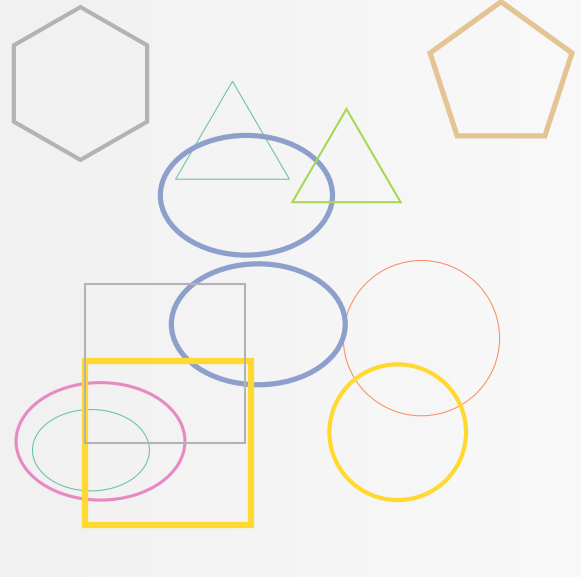[{"shape": "oval", "thickness": 0.5, "radius": 0.5, "center": [0.156, 0.22]}, {"shape": "triangle", "thickness": 0.5, "radius": 0.57, "center": [0.4, 0.745]}, {"shape": "circle", "thickness": 0.5, "radius": 0.67, "center": [0.725, 0.414]}, {"shape": "oval", "thickness": 2.5, "radius": 0.74, "center": [0.424, 0.661]}, {"shape": "oval", "thickness": 2.5, "radius": 0.75, "center": [0.444, 0.438]}, {"shape": "oval", "thickness": 1.5, "radius": 0.73, "center": [0.173, 0.235]}, {"shape": "triangle", "thickness": 1, "radius": 0.54, "center": [0.596, 0.703]}, {"shape": "square", "thickness": 3, "radius": 0.71, "center": [0.289, 0.232]}, {"shape": "circle", "thickness": 2, "radius": 0.59, "center": [0.684, 0.251]}, {"shape": "pentagon", "thickness": 2.5, "radius": 0.64, "center": [0.862, 0.868]}, {"shape": "square", "thickness": 1, "radius": 0.69, "center": [0.284, 0.37]}, {"shape": "hexagon", "thickness": 2, "radius": 0.66, "center": [0.138, 0.855]}]